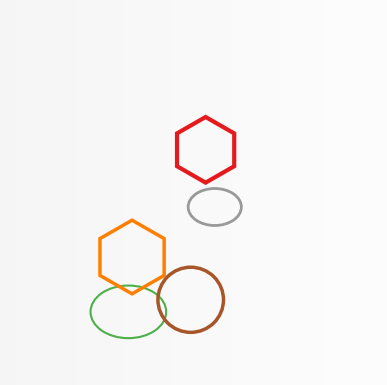[{"shape": "hexagon", "thickness": 3, "radius": 0.43, "center": [0.531, 0.611]}, {"shape": "oval", "thickness": 1.5, "radius": 0.49, "center": [0.331, 0.19]}, {"shape": "hexagon", "thickness": 2.5, "radius": 0.48, "center": [0.341, 0.332]}, {"shape": "circle", "thickness": 2.5, "radius": 0.42, "center": [0.492, 0.221]}, {"shape": "oval", "thickness": 2, "radius": 0.34, "center": [0.554, 0.462]}]